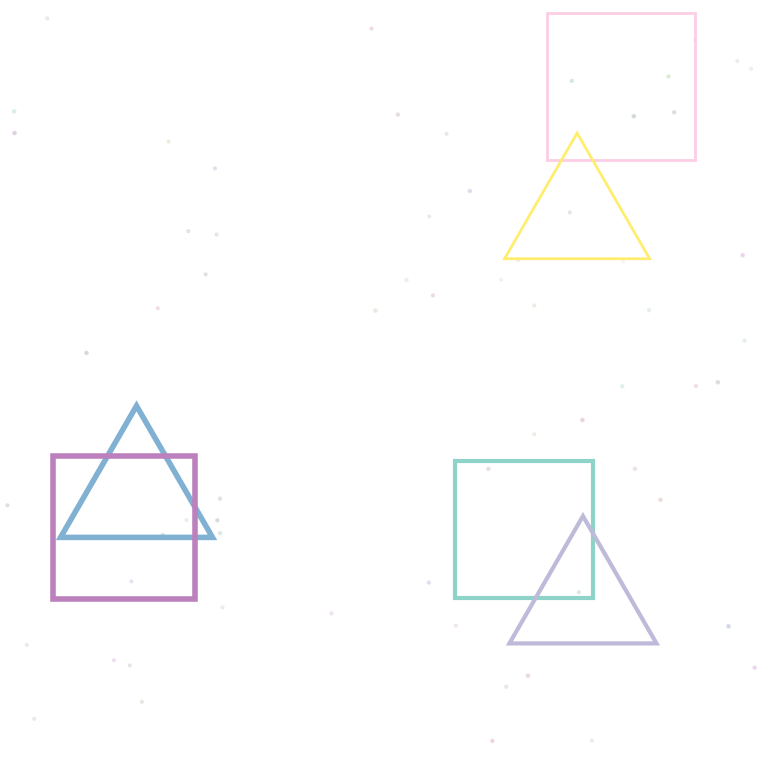[{"shape": "square", "thickness": 1.5, "radius": 0.45, "center": [0.68, 0.312]}, {"shape": "triangle", "thickness": 1.5, "radius": 0.55, "center": [0.757, 0.22]}, {"shape": "triangle", "thickness": 2, "radius": 0.57, "center": [0.177, 0.359]}, {"shape": "square", "thickness": 1, "radius": 0.48, "center": [0.807, 0.888]}, {"shape": "square", "thickness": 2, "radius": 0.46, "center": [0.161, 0.315]}, {"shape": "triangle", "thickness": 1, "radius": 0.54, "center": [0.749, 0.718]}]